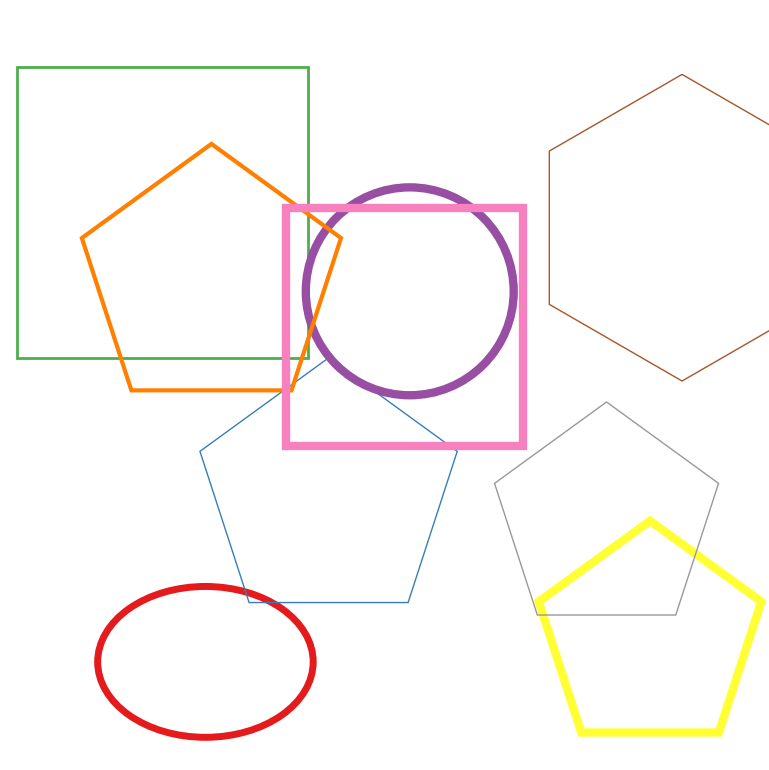[{"shape": "oval", "thickness": 2.5, "radius": 0.7, "center": [0.267, 0.14]}, {"shape": "pentagon", "thickness": 0.5, "radius": 0.88, "center": [0.427, 0.36]}, {"shape": "square", "thickness": 1, "radius": 0.95, "center": [0.211, 0.724]}, {"shape": "circle", "thickness": 3, "radius": 0.67, "center": [0.532, 0.622]}, {"shape": "pentagon", "thickness": 1.5, "radius": 0.88, "center": [0.275, 0.636]}, {"shape": "pentagon", "thickness": 3, "radius": 0.76, "center": [0.844, 0.172]}, {"shape": "hexagon", "thickness": 0.5, "radius": 1.0, "center": [0.886, 0.704]}, {"shape": "square", "thickness": 3, "radius": 0.77, "center": [0.525, 0.575]}, {"shape": "pentagon", "thickness": 0.5, "radius": 0.76, "center": [0.788, 0.325]}]